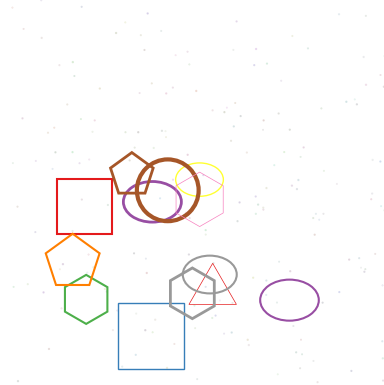[{"shape": "triangle", "thickness": 0.5, "radius": 0.36, "center": [0.552, 0.245]}, {"shape": "square", "thickness": 1.5, "radius": 0.36, "center": [0.219, 0.464]}, {"shape": "square", "thickness": 1, "radius": 0.43, "center": [0.391, 0.127]}, {"shape": "hexagon", "thickness": 1.5, "radius": 0.32, "center": [0.224, 0.222]}, {"shape": "oval", "thickness": 1.5, "radius": 0.38, "center": [0.752, 0.22]}, {"shape": "oval", "thickness": 2, "radius": 0.38, "center": [0.396, 0.476]}, {"shape": "pentagon", "thickness": 1.5, "radius": 0.37, "center": [0.189, 0.319]}, {"shape": "oval", "thickness": 1, "radius": 0.31, "center": [0.518, 0.533]}, {"shape": "circle", "thickness": 3, "radius": 0.4, "center": [0.436, 0.506]}, {"shape": "pentagon", "thickness": 2, "radius": 0.29, "center": [0.342, 0.546]}, {"shape": "hexagon", "thickness": 0.5, "radius": 0.35, "center": [0.519, 0.482]}, {"shape": "oval", "thickness": 1.5, "radius": 0.35, "center": [0.545, 0.287]}, {"shape": "hexagon", "thickness": 2, "radius": 0.33, "center": [0.5, 0.238]}]